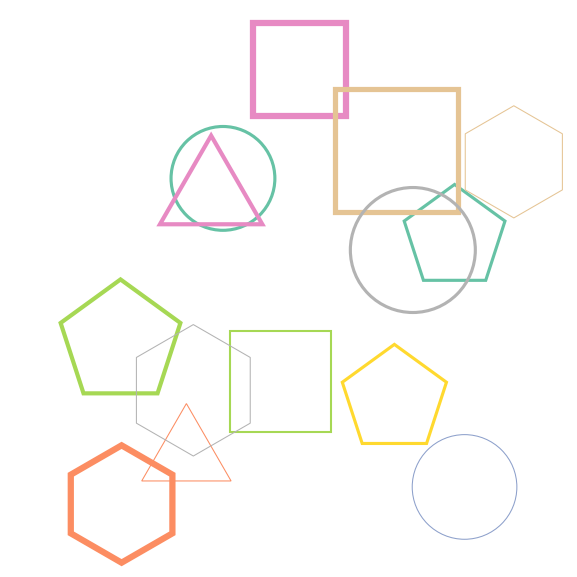[{"shape": "pentagon", "thickness": 1.5, "radius": 0.46, "center": [0.787, 0.588]}, {"shape": "circle", "thickness": 1.5, "radius": 0.45, "center": [0.386, 0.69]}, {"shape": "triangle", "thickness": 0.5, "radius": 0.45, "center": [0.323, 0.211]}, {"shape": "hexagon", "thickness": 3, "radius": 0.51, "center": [0.211, 0.126]}, {"shape": "circle", "thickness": 0.5, "radius": 0.45, "center": [0.804, 0.156]}, {"shape": "triangle", "thickness": 2, "radius": 0.51, "center": [0.366, 0.662]}, {"shape": "square", "thickness": 3, "radius": 0.4, "center": [0.519, 0.879]}, {"shape": "pentagon", "thickness": 2, "radius": 0.55, "center": [0.209, 0.406]}, {"shape": "square", "thickness": 1, "radius": 0.44, "center": [0.486, 0.339]}, {"shape": "pentagon", "thickness": 1.5, "radius": 0.47, "center": [0.683, 0.308]}, {"shape": "hexagon", "thickness": 0.5, "radius": 0.49, "center": [0.89, 0.719]}, {"shape": "square", "thickness": 2.5, "radius": 0.53, "center": [0.687, 0.738]}, {"shape": "circle", "thickness": 1.5, "radius": 0.54, "center": [0.715, 0.566]}, {"shape": "hexagon", "thickness": 0.5, "radius": 0.57, "center": [0.335, 0.323]}]